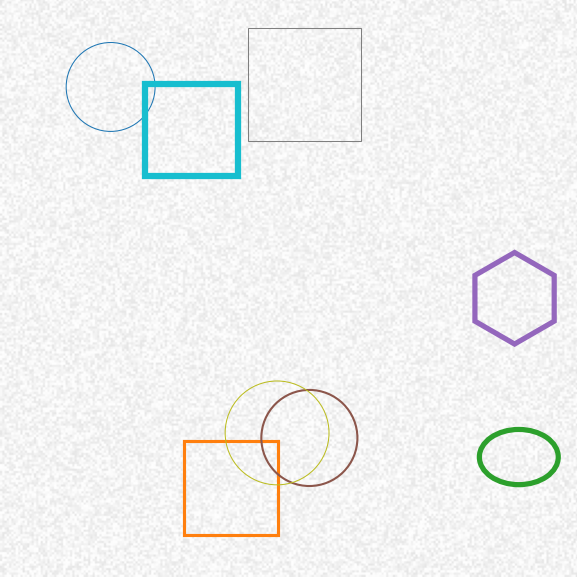[{"shape": "circle", "thickness": 0.5, "radius": 0.38, "center": [0.192, 0.849]}, {"shape": "square", "thickness": 1.5, "radius": 0.41, "center": [0.4, 0.154]}, {"shape": "oval", "thickness": 2.5, "radius": 0.34, "center": [0.898, 0.208]}, {"shape": "hexagon", "thickness": 2.5, "radius": 0.4, "center": [0.891, 0.483]}, {"shape": "circle", "thickness": 1, "radius": 0.42, "center": [0.536, 0.241]}, {"shape": "square", "thickness": 0.5, "radius": 0.49, "center": [0.528, 0.853]}, {"shape": "circle", "thickness": 0.5, "radius": 0.45, "center": [0.48, 0.25]}, {"shape": "square", "thickness": 3, "radius": 0.4, "center": [0.331, 0.774]}]